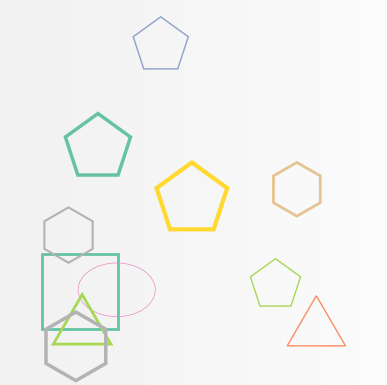[{"shape": "pentagon", "thickness": 2.5, "radius": 0.44, "center": [0.253, 0.617]}, {"shape": "square", "thickness": 2, "radius": 0.49, "center": [0.206, 0.242]}, {"shape": "triangle", "thickness": 1, "radius": 0.43, "center": [0.816, 0.145]}, {"shape": "pentagon", "thickness": 1, "radius": 0.37, "center": [0.415, 0.882]}, {"shape": "oval", "thickness": 0.5, "radius": 0.5, "center": [0.301, 0.247]}, {"shape": "triangle", "thickness": 2, "radius": 0.43, "center": [0.212, 0.149]}, {"shape": "pentagon", "thickness": 1, "radius": 0.34, "center": [0.711, 0.26]}, {"shape": "pentagon", "thickness": 3, "radius": 0.48, "center": [0.495, 0.482]}, {"shape": "hexagon", "thickness": 2, "radius": 0.35, "center": [0.766, 0.508]}, {"shape": "hexagon", "thickness": 2.5, "radius": 0.45, "center": [0.196, 0.1]}, {"shape": "hexagon", "thickness": 1.5, "radius": 0.36, "center": [0.177, 0.389]}]